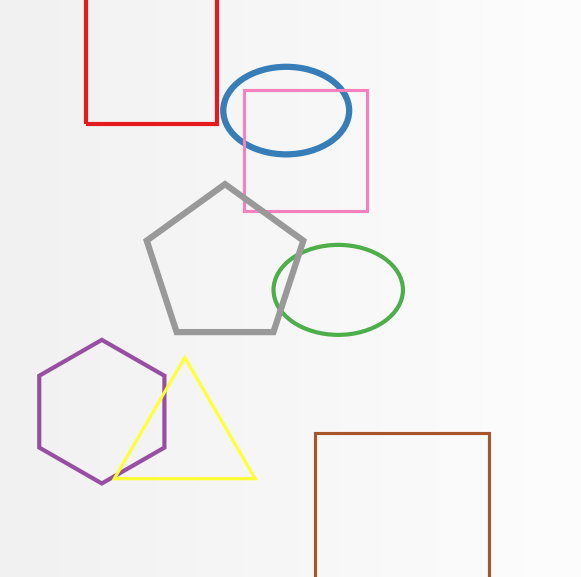[{"shape": "square", "thickness": 2, "radius": 0.56, "center": [0.261, 0.898]}, {"shape": "oval", "thickness": 3, "radius": 0.54, "center": [0.492, 0.808]}, {"shape": "oval", "thickness": 2, "radius": 0.56, "center": [0.582, 0.497]}, {"shape": "hexagon", "thickness": 2, "radius": 0.62, "center": [0.175, 0.286]}, {"shape": "triangle", "thickness": 1.5, "radius": 0.7, "center": [0.318, 0.24]}, {"shape": "square", "thickness": 1.5, "radius": 0.75, "center": [0.692, 0.1]}, {"shape": "square", "thickness": 1.5, "radius": 0.53, "center": [0.525, 0.739]}, {"shape": "pentagon", "thickness": 3, "radius": 0.71, "center": [0.387, 0.539]}]